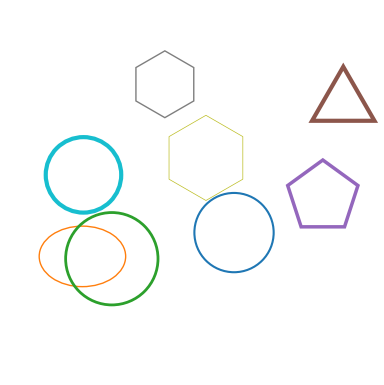[{"shape": "circle", "thickness": 1.5, "radius": 0.51, "center": [0.608, 0.396]}, {"shape": "oval", "thickness": 1, "radius": 0.56, "center": [0.214, 0.334]}, {"shape": "circle", "thickness": 2, "radius": 0.6, "center": [0.29, 0.328]}, {"shape": "pentagon", "thickness": 2.5, "radius": 0.48, "center": [0.839, 0.488]}, {"shape": "triangle", "thickness": 3, "radius": 0.47, "center": [0.892, 0.733]}, {"shape": "hexagon", "thickness": 1, "radius": 0.43, "center": [0.428, 0.781]}, {"shape": "hexagon", "thickness": 0.5, "radius": 0.55, "center": [0.535, 0.59]}, {"shape": "circle", "thickness": 3, "radius": 0.49, "center": [0.217, 0.546]}]